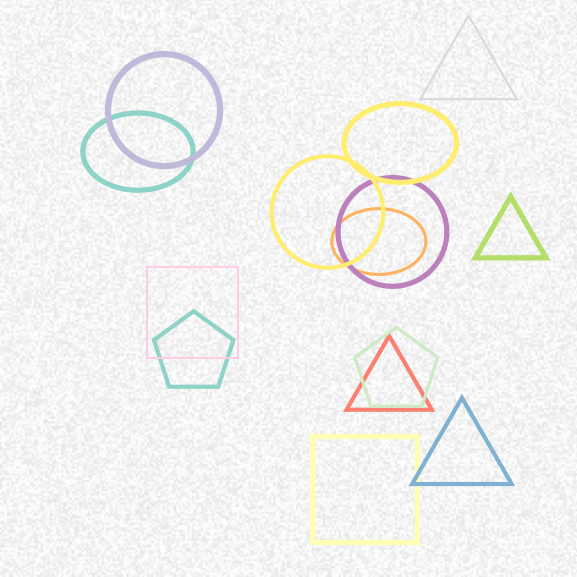[{"shape": "pentagon", "thickness": 2, "radius": 0.36, "center": [0.335, 0.388]}, {"shape": "oval", "thickness": 2.5, "radius": 0.48, "center": [0.239, 0.737]}, {"shape": "square", "thickness": 2.5, "radius": 0.45, "center": [0.631, 0.152]}, {"shape": "circle", "thickness": 3, "radius": 0.49, "center": [0.284, 0.809]}, {"shape": "triangle", "thickness": 2, "radius": 0.43, "center": [0.674, 0.332]}, {"shape": "triangle", "thickness": 2, "radius": 0.5, "center": [0.8, 0.211]}, {"shape": "oval", "thickness": 1.5, "radius": 0.41, "center": [0.656, 0.581]}, {"shape": "triangle", "thickness": 2.5, "radius": 0.35, "center": [0.884, 0.588]}, {"shape": "square", "thickness": 1, "radius": 0.39, "center": [0.333, 0.458]}, {"shape": "triangle", "thickness": 1, "radius": 0.48, "center": [0.811, 0.876]}, {"shape": "circle", "thickness": 2.5, "radius": 0.47, "center": [0.68, 0.598]}, {"shape": "pentagon", "thickness": 1.5, "radius": 0.38, "center": [0.686, 0.357]}, {"shape": "circle", "thickness": 2, "radius": 0.48, "center": [0.567, 0.632]}, {"shape": "oval", "thickness": 2.5, "radius": 0.49, "center": [0.693, 0.751]}]